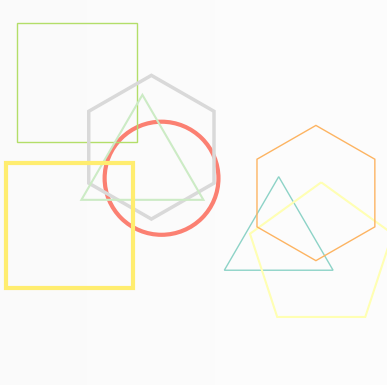[{"shape": "triangle", "thickness": 1, "radius": 0.81, "center": [0.719, 0.379]}, {"shape": "pentagon", "thickness": 1.5, "radius": 0.97, "center": [0.829, 0.333]}, {"shape": "circle", "thickness": 3, "radius": 0.73, "center": [0.417, 0.537]}, {"shape": "hexagon", "thickness": 1, "radius": 0.88, "center": [0.815, 0.499]}, {"shape": "square", "thickness": 1, "radius": 0.77, "center": [0.199, 0.785]}, {"shape": "hexagon", "thickness": 2.5, "radius": 0.93, "center": [0.391, 0.618]}, {"shape": "triangle", "thickness": 1.5, "radius": 0.91, "center": [0.367, 0.572]}, {"shape": "square", "thickness": 3, "radius": 0.82, "center": [0.179, 0.414]}]